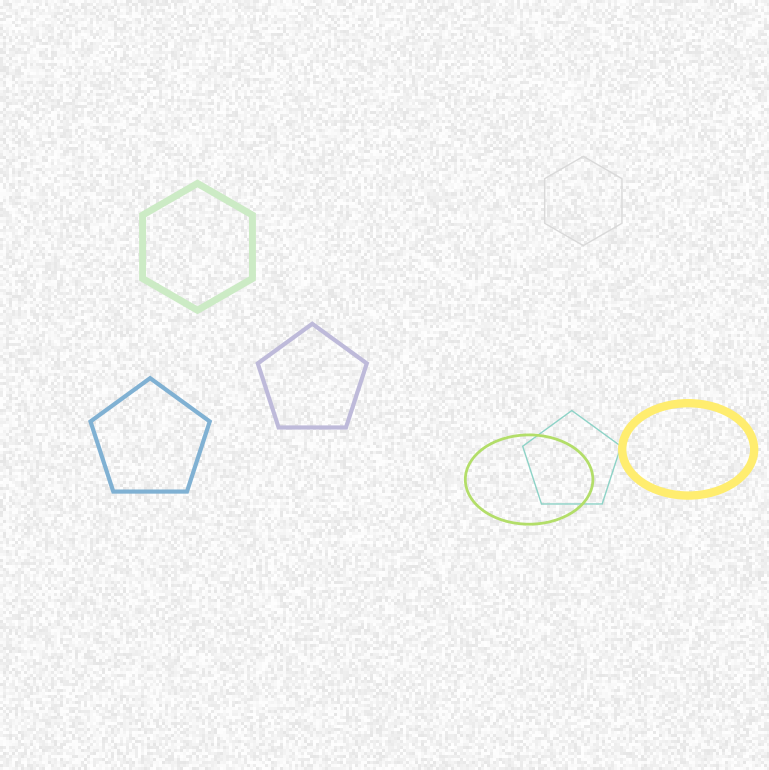[{"shape": "pentagon", "thickness": 0.5, "radius": 0.34, "center": [0.743, 0.4]}, {"shape": "pentagon", "thickness": 1.5, "radius": 0.37, "center": [0.406, 0.505]}, {"shape": "pentagon", "thickness": 1.5, "radius": 0.41, "center": [0.195, 0.427]}, {"shape": "oval", "thickness": 1, "radius": 0.41, "center": [0.687, 0.377]}, {"shape": "hexagon", "thickness": 0.5, "radius": 0.29, "center": [0.758, 0.739]}, {"shape": "hexagon", "thickness": 2.5, "radius": 0.41, "center": [0.257, 0.679]}, {"shape": "oval", "thickness": 3, "radius": 0.43, "center": [0.894, 0.416]}]